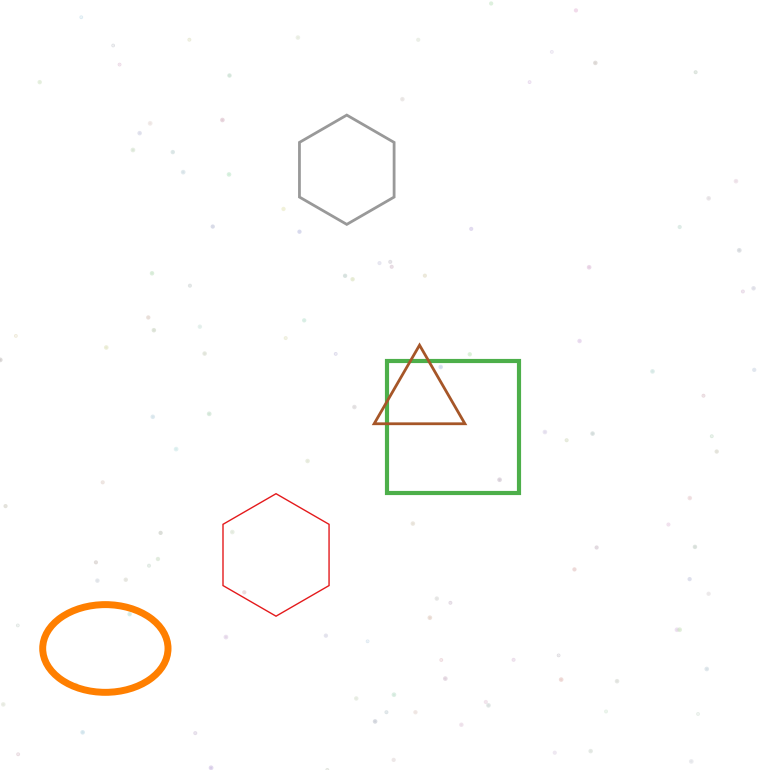[{"shape": "hexagon", "thickness": 0.5, "radius": 0.4, "center": [0.358, 0.279]}, {"shape": "square", "thickness": 1.5, "radius": 0.43, "center": [0.589, 0.445]}, {"shape": "oval", "thickness": 2.5, "radius": 0.41, "center": [0.137, 0.158]}, {"shape": "triangle", "thickness": 1, "radius": 0.34, "center": [0.545, 0.484]}, {"shape": "hexagon", "thickness": 1, "radius": 0.35, "center": [0.45, 0.78]}]